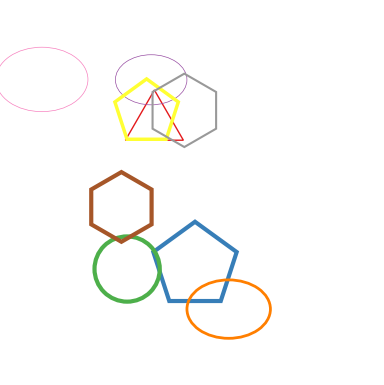[{"shape": "triangle", "thickness": 1, "radius": 0.43, "center": [0.401, 0.679]}, {"shape": "pentagon", "thickness": 3, "radius": 0.57, "center": [0.507, 0.31]}, {"shape": "circle", "thickness": 3, "radius": 0.42, "center": [0.33, 0.301]}, {"shape": "oval", "thickness": 0.5, "radius": 0.46, "center": [0.393, 0.793]}, {"shape": "oval", "thickness": 2, "radius": 0.54, "center": [0.594, 0.197]}, {"shape": "pentagon", "thickness": 2.5, "radius": 0.43, "center": [0.381, 0.708]}, {"shape": "hexagon", "thickness": 3, "radius": 0.45, "center": [0.315, 0.463]}, {"shape": "oval", "thickness": 0.5, "radius": 0.6, "center": [0.109, 0.794]}, {"shape": "hexagon", "thickness": 1.5, "radius": 0.48, "center": [0.479, 0.713]}]